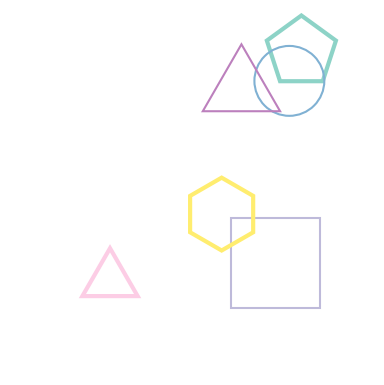[{"shape": "pentagon", "thickness": 3, "radius": 0.47, "center": [0.783, 0.865]}, {"shape": "square", "thickness": 1.5, "radius": 0.58, "center": [0.715, 0.317]}, {"shape": "circle", "thickness": 1.5, "radius": 0.45, "center": [0.752, 0.79]}, {"shape": "triangle", "thickness": 3, "radius": 0.41, "center": [0.286, 0.272]}, {"shape": "triangle", "thickness": 1.5, "radius": 0.58, "center": [0.627, 0.769]}, {"shape": "hexagon", "thickness": 3, "radius": 0.47, "center": [0.576, 0.444]}]